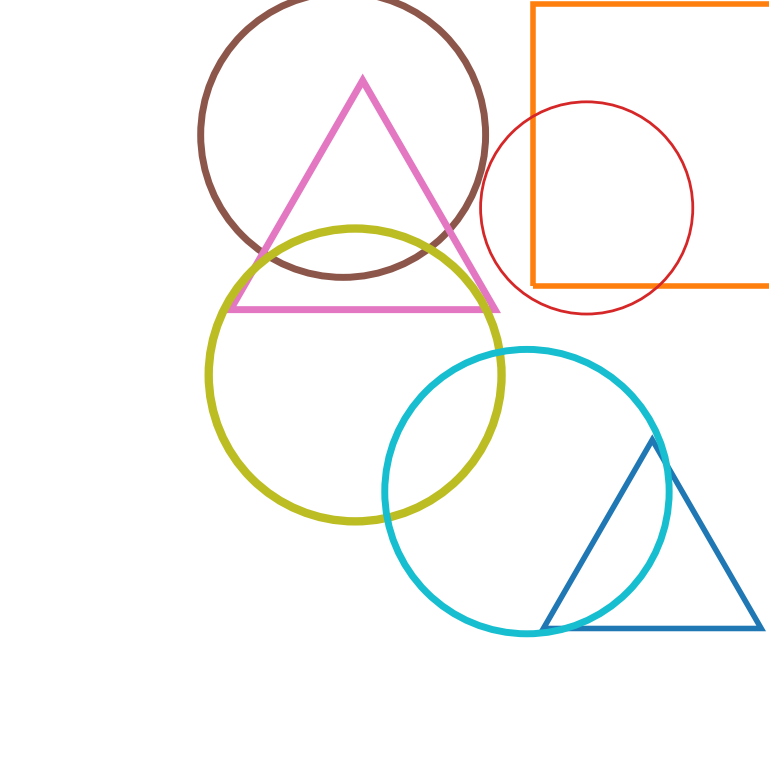[{"shape": "triangle", "thickness": 2, "radius": 0.82, "center": [0.847, 0.265]}, {"shape": "square", "thickness": 2, "radius": 0.92, "center": [0.875, 0.812]}, {"shape": "circle", "thickness": 1, "radius": 0.69, "center": [0.762, 0.73]}, {"shape": "circle", "thickness": 2.5, "radius": 0.93, "center": [0.446, 0.825]}, {"shape": "triangle", "thickness": 2.5, "radius": 0.99, "center": [0.471, 0.697]}, {"shape": "circle", "thickness": 3, "radius": 0.95, "center": [0.461, 0.513]}, {"shape": "circle", "thickness": 2.5, "radius": 0.92, "center": [0.684, 0.362]}]